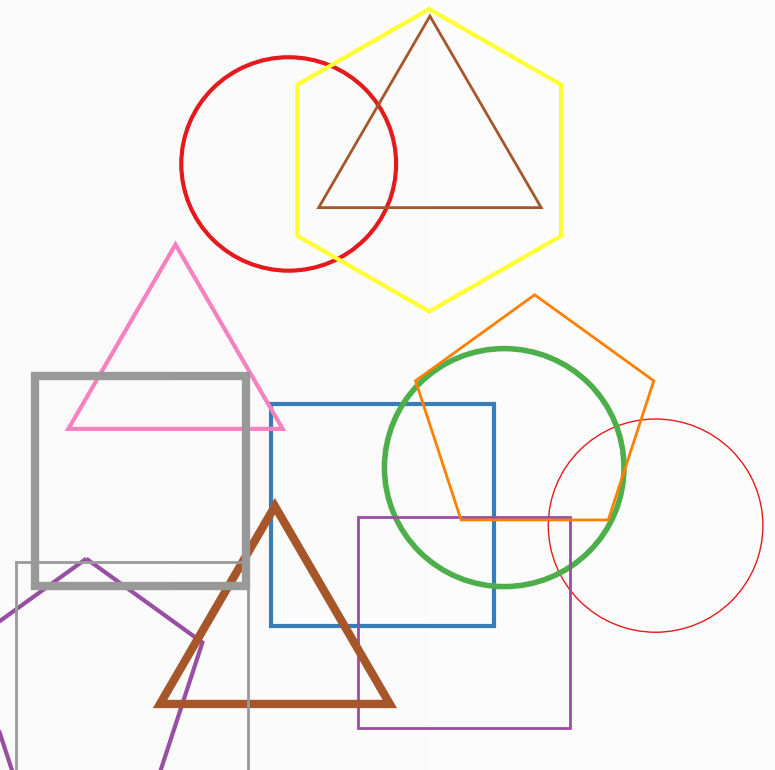[{"shape": "circle", "thickness": 1.5, "radius": 0.69, "center": [0.372, 0.787]}, {"shape": "circle", "thickness": 0.5, "radius": 0.69, "center": [0.846, 0.317]}, {"shape": "square", "thickness": 1.5, "radius": 0.72, "center": [0.494, 0.331]}, {"shape": "circle", "thickness": 2, "radius": 0.77, "center": [0.651, 0.393]}, {"shape": "pentagon", "thickness": 1.5, "radius": 0.79, "center": [0.111, 0.117]}, {"shape": "square", "thickness": 1, "radius": 0.69, "center": [0.598, 0.192]}, {"shape": "pentagon", "thickness": 1, "radius": 0.81, "center": [0.69, 0.456]}, {"shape": "hexagon", "thickness": 1.5, "radius": 0.98, "center": [0.554, 0.792]}, {"shape": "triangle", "thickness": 3, "radius": 0.86, "center": [0.355, 0.171]}, {"shape": "triangle", "thickness": 1, "radius": 0.83, "center": [0.555, 0.813]}, {"shape": "triangle", "thickness": 1.5, "radius": 0.8, "center": [0.226, 0.523]}, {"shape": "square", "thickness": 3, "radius": 0.68, "center": [0.181, 0.376]}, {"shape": "square", "thickness": 1, "radius": 0.75, "center": [0.17, 0.12]}]